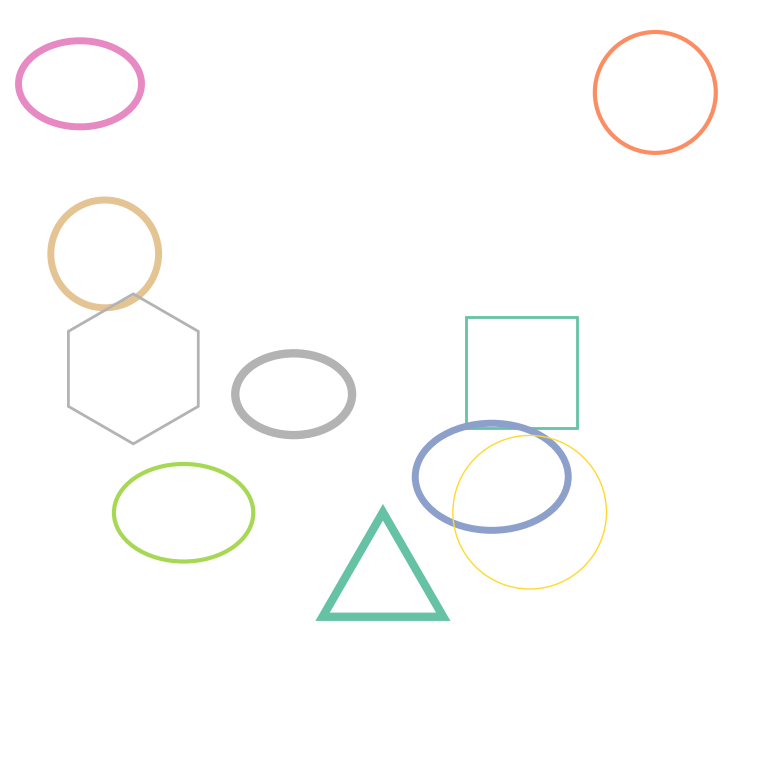[{"shape": "square", "thickness": 1, "radius": 0.36, "center": [0.678, 0.517]}, {"shape": "triangle", "thickness": 3, "radius": 0.45, "center": [0.497, 0.244]}, {"shape": "circle", "thickness": 1.5, "radius": 0.39, "center": [0.851, 0.88]}, {"shape": "oval", "thickness": 2.5, "radius": 0.5, "center": [0.639, 0.381]}, {"shape": "oval", "thickness": 2.5, "radius": 0.4, "center": [0.104, 0.891]}, {"shape": "oval", "thickness": 1.5, "radius": 0.45, "center": [0.238, 0.334]}, {"shape": "circle", "thickness": 0.5, "radius": 0.5, "center": [0.688, 0.335]}, {"shape": "circle", "thickness": 2.5, "radius": 0.35, "center": [0.136, 0.67]}, {"shape": "oval", "thickness": 3, "radius": 0.38, "center": [0.381, 0.488]}, {"shape": "hexagon", "thickness": 1, "radius": 0.49, "center": [0.173, 0.521]}]